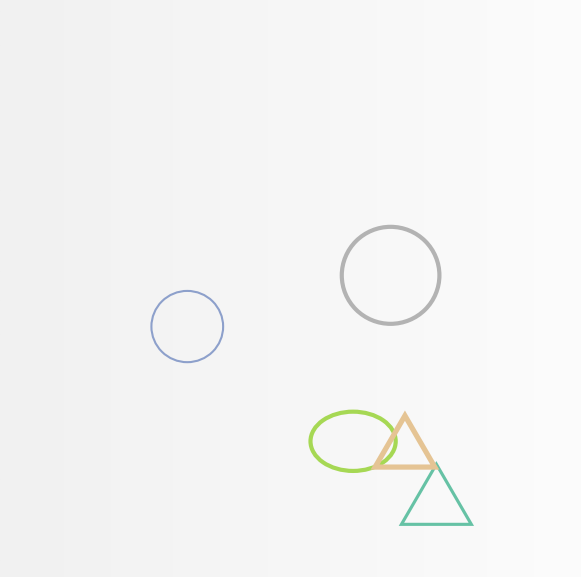[{"shape": "triangle", "thickness": 1.5, "radius": 0.35, "center": [0.751, 0.126]}, {"shape": "circle", "thickness": 1, "radius": 0.31, "center": [0.322, 0.434]}, {"shape": "oval", "thickness": 2, "radius": 0.37, "center": [0.607, 0.235]}, {"shape": "triangle", "thickness": 2.5, "radius": 0.3, "center": [0.697, 0.22]}, {"shape": "circle", "thickness": 2, "radius": 0.42, "center": [0.672, 0.522]}]